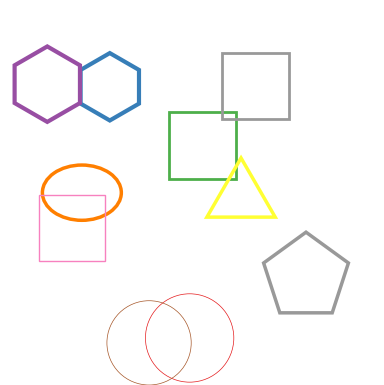[{"shape": "circle", "thickness": 0.5, "radius": 0.57, "center": [0.493, 0.122]}, {"shape": "hexagon", "thickness": 3, "radius": 0.44, "center": [0.285, 0.775]}, {"shape": "square", "thickness": 2, "radius": 0.44, "center": [0.526, 0.622]}, {"shape": "hexagon", "thickness": 3, "radius": 0.49, "center": [0.123, 0.781]}, {"shape": "oval", "thickness": 2.5, "radius": 0.51, "center": [0.213, 0.5]}, {"shape": "triangle", "thickness": 2.5, "radius": 0.51, "center": [0.626, 0.487]}, {"shape": "circle", "thickness": 0.5, "radius": 0.55, "center": [0.387, 0.109]}, {"shape": "square", "thickness": 1, "radius": 0.43, "center": [0.188, 0.407]}, {"shape": "square", "thickness": 2, "radius": 0.43, "center": [0.663, 0.777]}, {"shape": "pentagon", "thickness": 2.5, "radius": 0.58, "center": [0.795, 0.281]}]